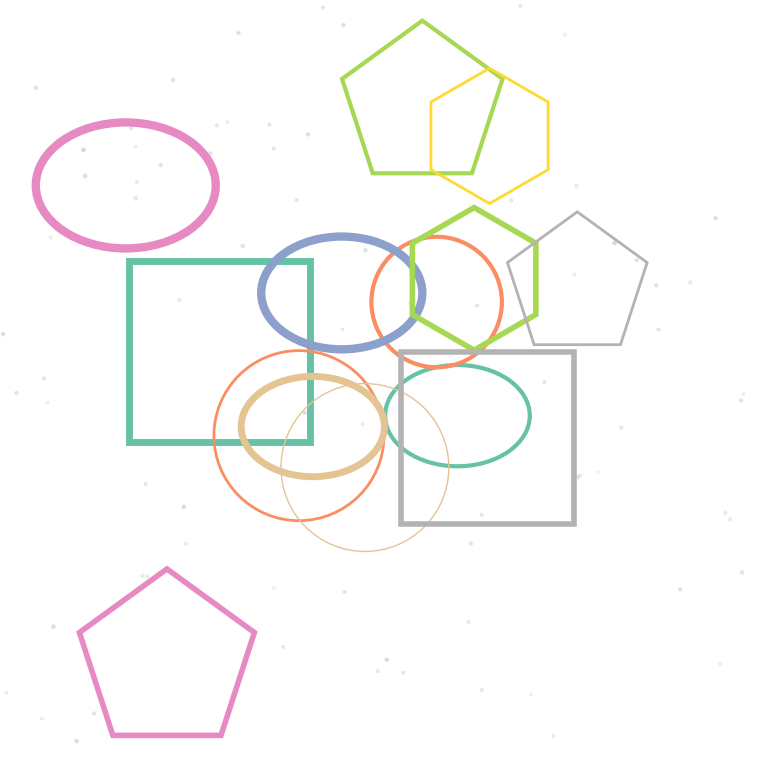[{"shape": "oval", "thickness": 1.5, "radius": 0.47, "center": [0.594, 0.46]}, {"shape": "square", "thickness": 2.5, "radius": 0.59, "center": [0.285, 0.544]}, {"shape": "circle", "thickness": 1.5, "radius": 0.42, "center": [0.567, 0.608]}, {"shape": "circle", "thickness": 1, "radius": 0.55, "center": [0.388, 0.434]}, {"shape": "oval", "thickness": 3, "radius": 0.52, "center": [0.444, 0.62]}, {"shape": "oval", "thickness": 3, "radius": 0.58, "center": [0.163, 0.759]}, {"shape": "pentagon", "thickness": 2, "radius": 0.6, "center": [0.217, 0.142]}, {"shape": "pentagon", "thickness": 1.5, "radius": 0.55, "center": [0.548, 0.864]}, {"shape": "hexagon", "thickness": 2, "radius": 0.46, "center": [0.616, 0.638]}, {"shape": "hexagon", "thickness": 1, "radius": 0.44, "center": [0.636, 0.824]}, {"shape": "oval", "thickness": 2.5, "radius": 0.46, "center": [0.406, 0.446]}, {"shape": "circle", "thickness": 0.5, "radius": 0.55, "center": [0.474, 0.393]}, {"shape": "square", "thickness": 2, "radius": 0.56, "center": [0.633, 0.431]}, {"shape": "pentagon", "thickness": 1, "radius": 0.48, "center": [0.75, 0.63]}]